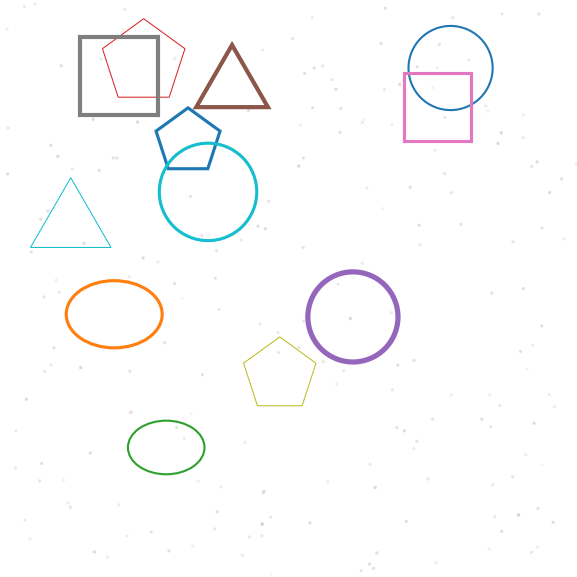[{"shape": "pentagon", "thickness": 1.5, "radius": 0.29, "center": [0.326, 0.754]}, {"shape": "circle", "thickness": 1, "radius": 0.36, "center": [0.78, 0.881]}, {"shape": "oval", "thickness": 1.5, "radius": 0.42, "center": [0.198, 0.455]}, {"shape": "oval", "thickness": 1, "radius": 0.33, "center": [0.288, 0.224]}, {"shape": "pentagon", "thickness": 0.5, "radius": 0.38, "center": [0.249, 0.892]}, {"shape": "circle", "thickness": 2.5, "radius": 0.39, "center": [0.611, 0.45]}, {"shape": "triangle", "thickness": 2, "radius": 0.36, "center": [0.402, 0.849]}, {"shape": "square", "thickness": 1.5, "radius": 0.29, "center": [0.758, 0.814]}, {"shape": "square", "thickness": 2, "radius": 0.34, "center": [0.207, 0.868]}, {"shape": "pentagon", "thickness": 0.5, "radius": 0.33, "center": [0.484, 0.35]}, {"shape": "circle", "thickness": 1.5, "radius": 0.42, "center": [0.36, 0.667]}, {"shape": "triangle", "thickness": 0.5, "radius": 0.4, "center": [0.123, 0.611]}]